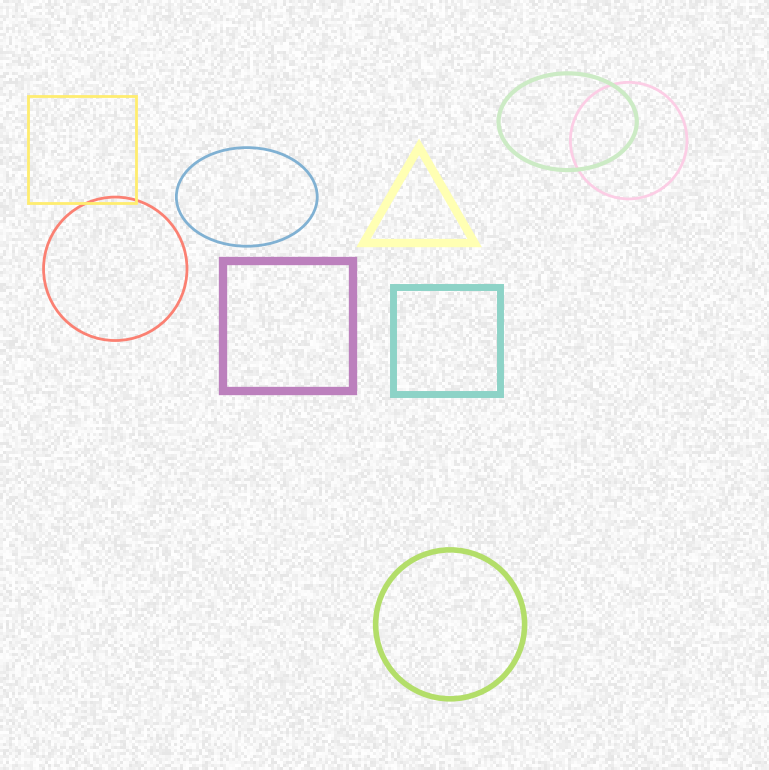[{"shape": "square", "thickness": 2.5, "radius": 0.35, "center": [0.58, 0.558]}, {"shape": "triangle", "thickness": 3, "radius": 0.42, "center": [0.544, 0.726]}, {"shape": "circle", "thickness": 1, "radius": 0.47, "center": [0.15, 0.651]}, {"shape": "oval", "thickness": 1, "radius": 0.46, "center": [0.32, 0.744]}, {"shape": "circle", "thickness": 2, "radius": 0.48, "center": [0.585, 0.189]}, {"shape": "circle", "thickness": 1, "radius": 0.38, "center": [0.816, 0.817]}, {"shape": "square", "thickness": 3, "radius": 0.42, "center": [0.375, 0.577]}, {"shape": "oval", "thickness": 1.5, "radius": 0.45, "center": [0.737, 0.842]}, {"shape": "square", "thickness": 1, "radius": 0.35, "center": [0.107, 0.806]}]